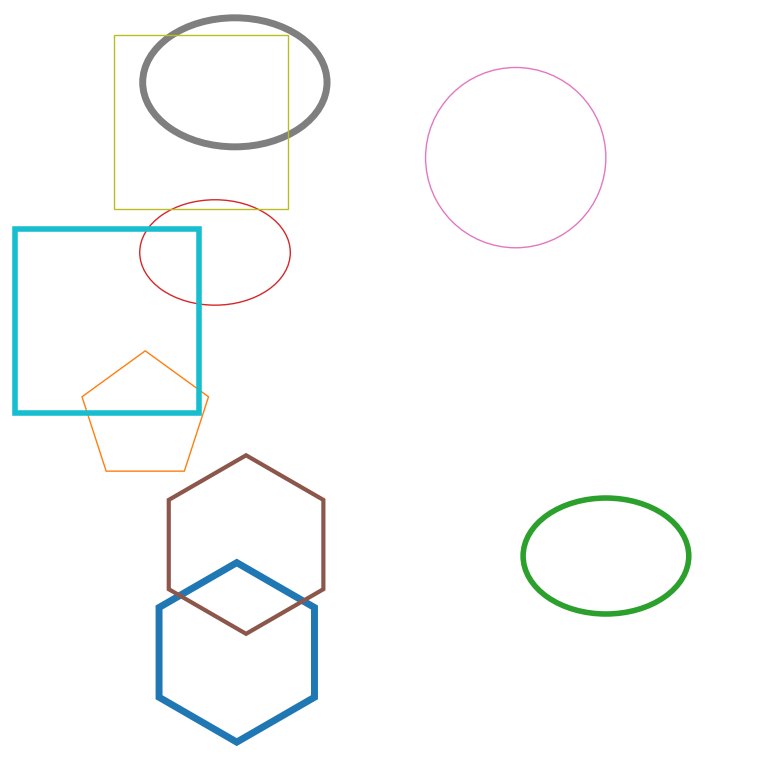[{"shape": "hexagon", "thickness": 2.5, "radius": 0.58, "center": [0.307, 0.153]}, {"shape": "pentagon", "thickness": 0.5, "radius": 0.43, "center": [0.189, 0.458]}, {"shape": "oval", "thickness": 2, "radius": 0.54, "center": [0.787, 0.278]}, {"shape": "oval", "thickness": 0.5, "radius": 0.49, "center": [0.279, 0.672]}, {"shape": "hexagon", "thickness": 1.5, "radius": 0.58, "center": [0.32, 0.293]}, {"shape": "circle", "thickness": 0.5, "radius": 0.59, "center": [0.67, 0.795]}, {"shape": "oval", "thickness": 2.5, "radius": 0.6, "center": [0.305, 0.893]}, {"shape": "square", "thickness": 0.5, "radius": 0.56, "center": [0.261, 0.842]}, {"shape": "square", "thickness": 2, "radius": 0.6, "center": [0.139, 0.583]}]